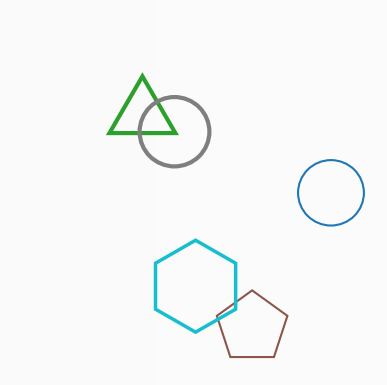[{"shape": "circle", "thickness": 1.5, "radius": 0.42, "center": [0.854, 0.499]}, {"shape": "triangle", "thickness": 3, "radius": 0.49, "center": [0.368, 0.703]}, {"shape": "pentagon", "thickness": 1.5, "radius": 0.48, "center": [0.651, 0.15]}, {"shape": "circle", "thickness": 3, "radius": 0.45, "center": [0.45, 0.658]}, {"shape": "hexagon", "thickness": 2.5, "radius": 0.6, "center": [0.505, 0.257]}]